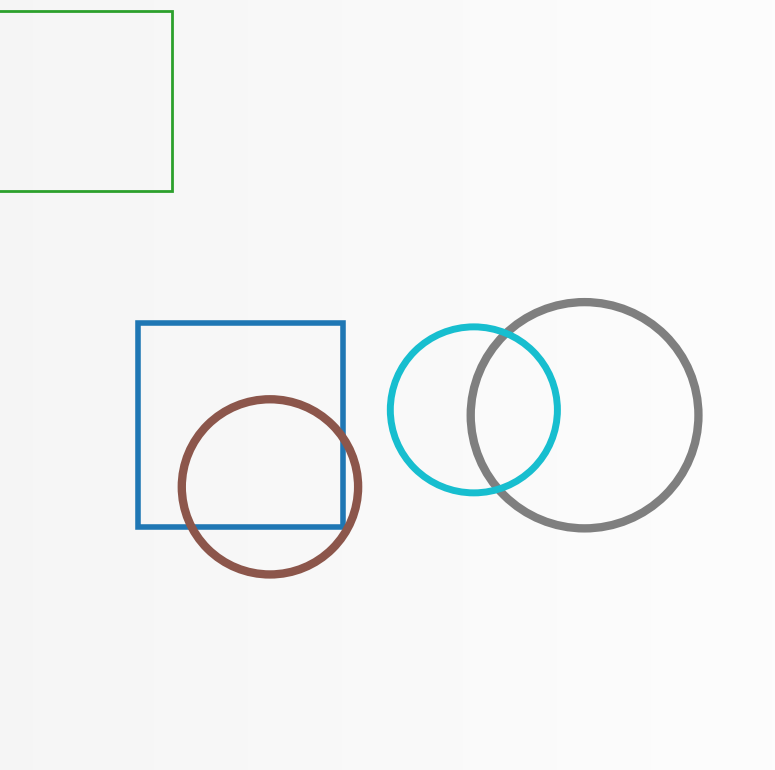[{"shape": "square", "thickness": 2, "radius": 0.66, "center": [0.31, 0.449]}, {"shape": "square", "thickness": 1, "radius": 0.58, "center": [0.106, 0.869]}, {"shape": "circle", "thickness": 3, "radius": 0.57, "center": [0.348, 0.368]}, {"shape": "circle", "thickness": 3, "radius": 0.73, "center": [0.754, 0.461]}, {"shape": "circle", "thickness": 2.5, "radius": 0.54, "center": [0.611, 0.468]}]